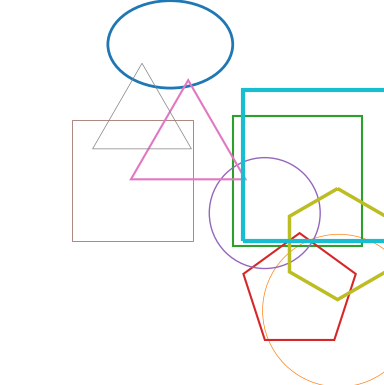[{"shape": "oval", "thickness": 2, "radius": 0.81, "center": [0.442, 0.885]}, {"shape": "circle", "thickness": 0.5, "radius": 0.99, "center": [0.88, 0.193]}, {"shape": "square", "thickness": 1.5, "radius": 0.84, "center": [0.773, 0.531]}, {"shape": "pentagon", "thickness": 1.5, "radius": 0.77, "center": [0.778, 0.241]}, {"shape": "circle", "thickness": 1, "radius": 0.72, "center": [0.688, 0.447]}, {"shape": "square", "thickness": 0.5, "radius": 0.79, "center": [0.344, 0.531]}, {"shape": "triangle", "thickness": 1.5, "radius": 0.86, "center": [0.489, 0.62]}, {"shape": "triangle", "thickness": 0.5, "radius": 0.74, "center": [0.369, 0.687]}, {"shape": "hexagon", "thickness": 2.5, "radius": 0.72, "center": [0.877, 0.366]}, {"shape": "square", "thickness": 3, "radius": 0.98, "center": [0.829, 0.57]}]